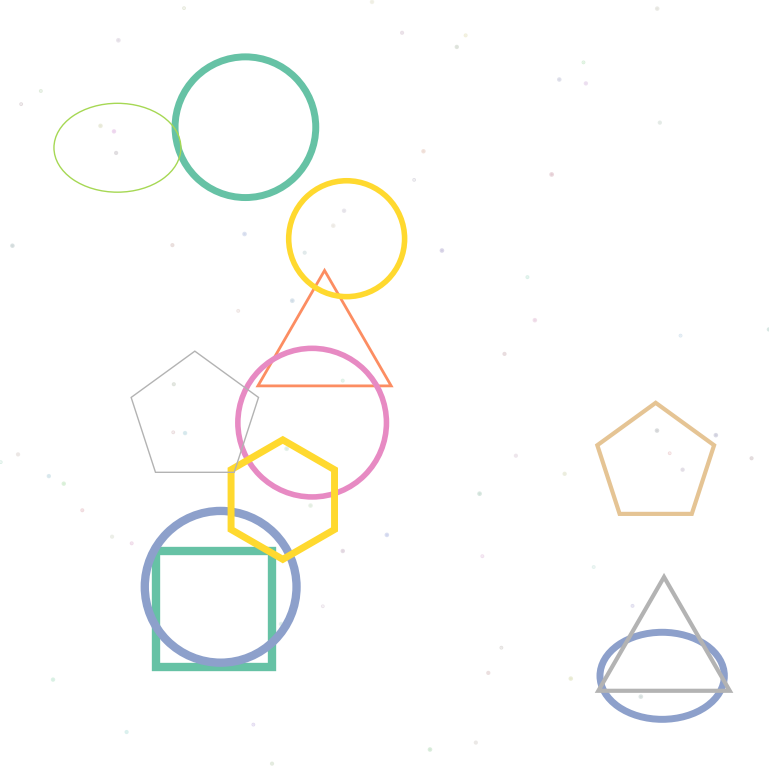[{"shape": "circle", "thickness": 2.5, "radius": 0.46, "center": [0.319, 0.835]}, {"shape": "square", "thickness": 3, "radius": 0.38, "center": [0.277, 0.209]}, {"shape": "triangle", "thickness": 1, "radius": 0.5, "center": [0.421, 0.549]}, {"shape": "oval", "thickness": 2.5, "radius": 0.4, "center": [0.86, 0.122]}, {"shape": "circle", "thickness": 3, "radius": 0.49, "center": [0.287, 0.238]}, {"shape": "circle", "thickness": 2, "radius": 0.48, "center": [0.405, 0.451]}, {"shape": "oval", "thickness": 0.5, "radius": 0.41, "center": [0.153, 0.808]}, {"shape": "circle", "thickness": 2, "radius": 0.38, "center": [0.45, 0.69]}, {"shape": "hexagon", "thickness": 2.5, "radius": 0.39, "center": [0.367, 0.351]}, {"shape": "pentagon", "thickness": 1.5, "radius": 0.4, "center": [0.852, 0.397]}, {"shape": "triangle", "thickness": 1.5, "radius": 0.49, "center": [0.862, 0.152]}, {"shape": "pentagon", "thickness": 0.5, "radius": 0.43, "center": [0.253, 0.457]}]